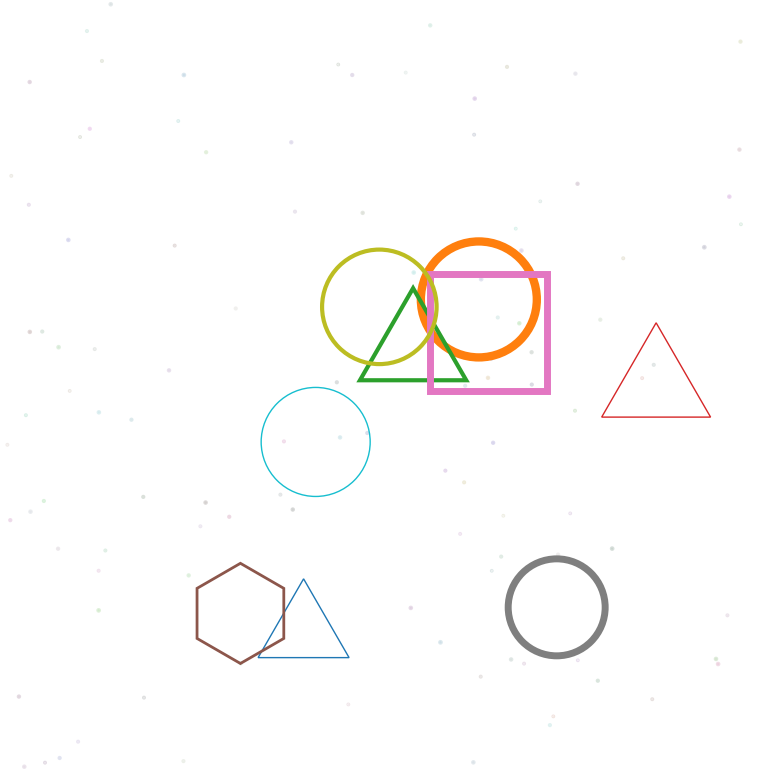[{"shape": "triangle", "thickness": 0.5, "radius": 0.34, "center": [0.394, 0.18]}, {"shape": "circle", "thickness": 3, "radius": 0.38, "center": [0.622, 0.611]}, {"shape": "triangle", "thickness": 1.5, "radius": 0.4, "center": [0.536, 0.546]}, {"shape": "triangle", "thickness": 0.5, "radius": 0.41, "center": [0.852, 0.499]}, {"shape": "hexagon", "thickness": 1, "radius": 0.33, "center": [0.312, 0.203]}, {"shape": "square", "thickness": 2.5, "radius": 0.38, "center": [0.635, 0.568]}, {"shape": "circle", "thickness": 2.5, "radius": 0.31, "center": [0.723, 0.211]}, {"shape": "circle", "thickness": 1.5, "radius": 0.37, "center": [0.493, 0.601]}, {"shape": "circle", "thickness": 0.5, "radius": 0.35, "center": [0.41, 0.426]}]